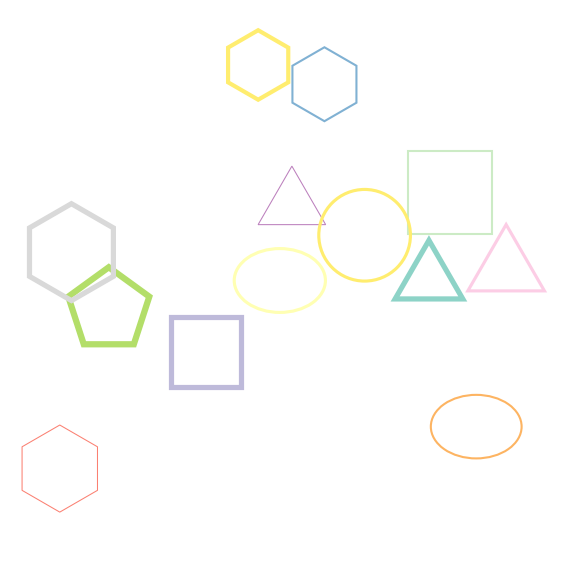[{"shape": "triangle", "thickness": 2.5, "radius": 0.34, "center": [0.743, 0.515]}, {"shape": "oval", "thickness": 1.5, "radius": 0.39, "center": [0.485, 0.513]}, {"shape": "square", "thickness": 2.5, "radius": 0.3, "center": [0.356, 0.39]}, {"shape": "hexagon", "thickness": 0.5, "radius": 0.38, "center": [0.104, 0.188]}, {"shape": "hexagon", "thickness": 1, "radius": 0.32, "center": [0.562, 0.853]}, {"shape": "oval", "thickness": 1, "radius": 0.39, "center": [0.825, 0.26]}, {"shape": "pentagon", "thickness": 3, "radius": 0.37, "center": [0.188, 0.463]}, {"shape": "triangle", "thickness": 1.5, "radius": 0.38, "center": [0.876, 0.534]}, {"shape": "hexagon", "thickness": 2.5, "radius": 0.42, "center": [0.124, 0.563]}, {"shape": "triangle", "thickness": 0.5, "radius": 0.34, "center": [0.505, 0.644]}, {"shape": "square", "thickness": 1, "radius": 0.36, "center": [0.779, 0.665]}, {"shape": "circle", "thickness": 1.5, "radius": 0.4, "center": [0.631, 0.592]}, {"shape": "hexagon", "thickness": 2, "radius": 0.3, "center": [0.447, 0.887]}]